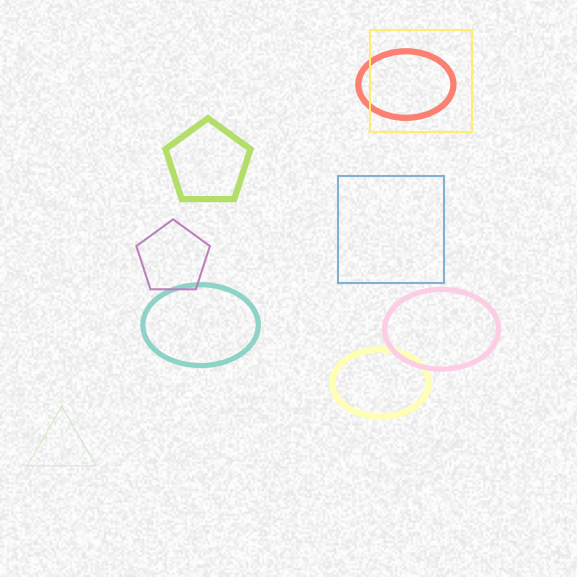[{"shape": "oval", "thickness": 2.5, "radius": 0.5, "center": [0.347, 0.436]}, {"shape": "oval", "thickness": 3, "radius": 0.42, "center": [0.659, 0.336]}, {"shape": "oval", "thickness": 3, "radius": 0.41, "center": [0.703, 0.853]}, {"shape": "square", "thickness": 1, "radius": 0.46, "center": [0.677, 0.602]}, {"shape": "pentagon", "thickness": 3, "radius": 0.39, "center": [0.36, 0.717]}, {"shape": "oval", "thickness": 2.5, "radius": 0.49, "center": [0.765, 0.429]}, {"shape": "pentagon", "thickness": 1, "radius": 0.33, "center": [0.3, 0.552]}, {"shape": "triangle", "thickness": 0.5, "radius": 0.34, "center": [0.107, 0.227]}, {"shape": "square", "thickness": 1, "radius": 0.44, "center": [0.729, 0.859]}]